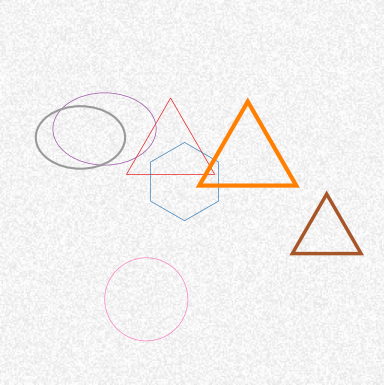[{"shape": "triangle", "thickness": 0.5, "radius": 0.66, "center": [0.443, 0.613]}, {"shape": "hexagon", "thickness": 0.5, "radius": 0.51, "center": [0.479, 0.528]}, {"shape": "oval", "thickness": 0.5, "radius": 0.67, "center": [0.272, 0.665]}, {"shape": "triangle", "thickness": 3, "radius": 0.73, "center": [0.644, 0.591]}, {"shape": "triangle", "thickness": 2.5, "radius": 0.52, "center": [0.849, 0.393]}, {"shape": "circle", "thickness": 0.5, "radius": 0.54, "center": [0.38, 0.222]}, {"shape": "oval", "thickness": 1.5, "radius": 0.58, "center": [0.209, 0.643]}]